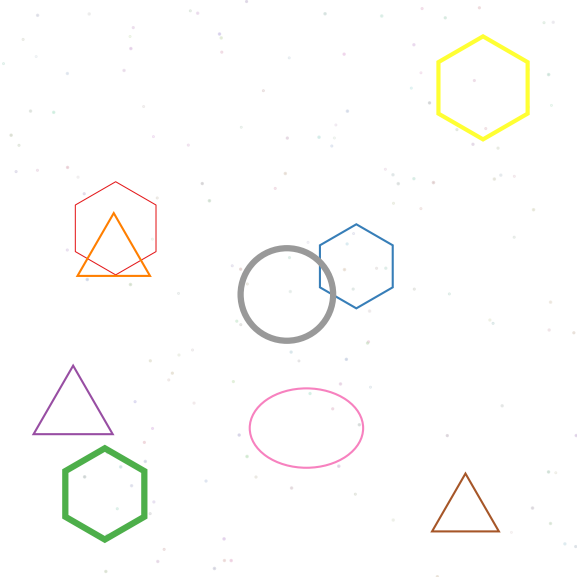[{"shape": "hexagon", "thickness": 0.5, "radius": 0.4, "center": [0.2, 0.604]}, {"shape": "hexagon", "thickness": 1, "radius": 0.36, "center": [0.617, 0.538]}, {"shape": "hexagon", "thickness": 3, "radius": 0.4, "center": [0.182, 0.144]}, {"shape": "triangle", "thickness": 1, "radius": 0.4, "center": [0.127, 0.287]}, {"shape": "triangle", "thickness": 1, "radius": 0.36, "center": [0.197, 0.558]}, {"shape": "hexagon", "thickness": 2, "radius": 0.45, "center": [0.836, 0.847]}, {"shape": "triangle", "thickness": 1, "radius": 0.33, "center": [0.806, 0.112]}, {"shape": "oval", "thickness": 1, "radius": 0.49, "center": [0.531, 0.258]}, {"shape": "circle", "thickness": 3, "radius": 0.4, "center": [0.497, 0.489]}]